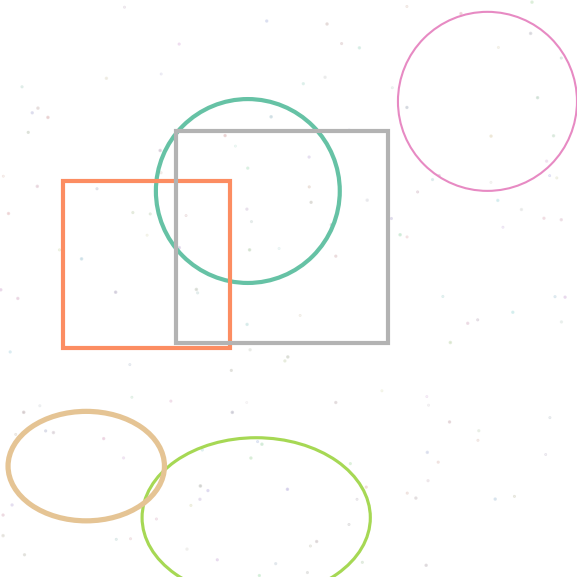[{"shape": "circle", "thickness": 2, "radius": 0.8, "center": [0.429, 0.668]}, {"shape": "square", "thickness": 2, "radius": 0.72, "center": [0.254, 0.541]}, {"shape": "circle", "thickness": 1, "radius": 0.78, "center": [0.844, 0.824]}, {"shape": "oval", "thickness": 1.5, "radius": 0.99, "center": [0.444, 0.103]}, {"shape": "oval", "thickness": 2.5, "radius": 0.68, "center": [0.149, 0.192]}, {"shape": "square", "thickness": 2, "radius": 0.92, "center": [0.488, 0.589]}]